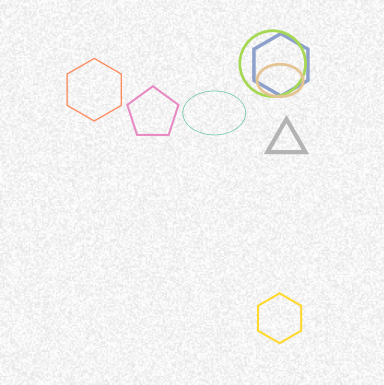[{"shape": "oval", "thickness": 0.5, "radius": 0.41, "center": [0.557, 0.707]}, {"shape": "hexagon", "thickness": 1, "radius": 0.41, "center": [0.245, 0.767]}, {"shape": "hexagon", "thickness": 2.5, "radius": 0.4, "center": [0.73, 0.832]}, {"shape": "pentagon", "thickness": 1.5, "radius": 0.35, "center": [0.397, 0.706]}, {"shape": "circle", "thickness": 2, "radius": 0.43, "center": [0.708, 0.835]}, {"shape": "hexagon", "thickness": 1.5, "radius": 0.32, "center": [0.726, 0.173]}, {"shape": "oval", "thickness": 2, "radius": 0.3, "center": [0.728, 0.791]}, {"shape": "triangle", "thickness": 3, "radius": 0.29, "center": [0.744, 0.634]}]